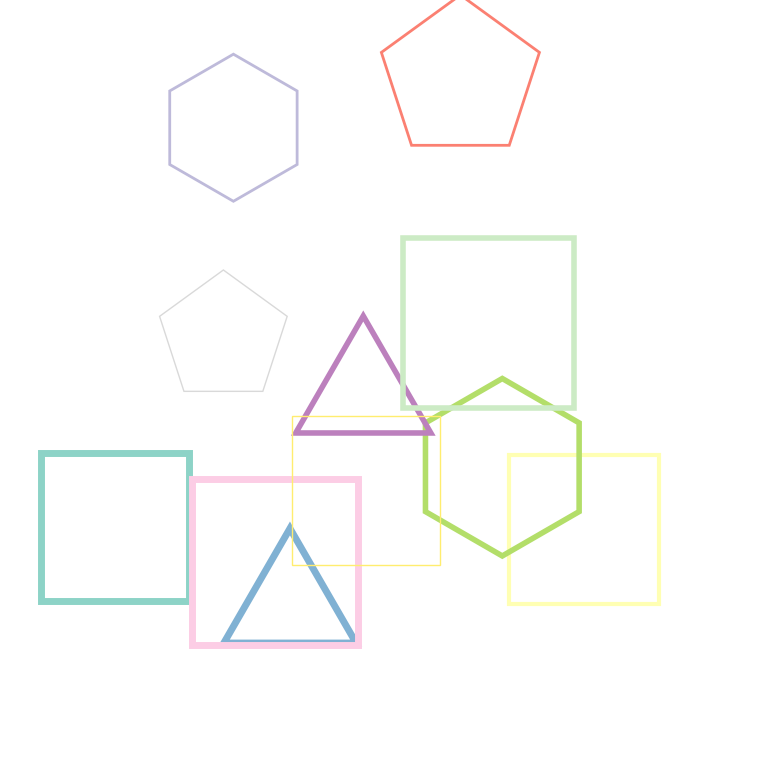[{"shape": "square", "thickness": 2.5, "radius": 0.48, "center": [0.149, 0.316]}, {"shape": "square", "thickness": 1.5, "radius": 0.49, "center": [0.759, 0.312]}, {"shape": "hexagon", "thickness": 1, "radius": 0.48, "center": [0.303, 0.834]}, {"shape": "pentagon", "thickness": 1, "radius": 0.54, "center": [0.598, 0.899]}, {"shape": "triangle", "thickness": 2.5, "radius": 0.5, "center": [0.377, 0.214]}, {"shape": "hexagon", "thickness": 2, "radius": 0.58, "center": [0.652, 0.393]}, {"shape": "square", "thickness": 2.5, "radius": 0.54, "center": [0.357, 0.27]}, {"shape": "pentagon", "thickness": 0.5, "radius": 0.44, "center": [0.29, 0.562]}, {"shape": "triangle", "thickness": 2, "radius": 0.51, "center": [0.472, 0.488]}, {"shape": "square", "thickness": 2, "radius": 0.56, "center": [0.635, 0.581]}, {"shape": "square", "thickness": 0.5, "radius": 0.48, "center": [0.475, 0.363]}]